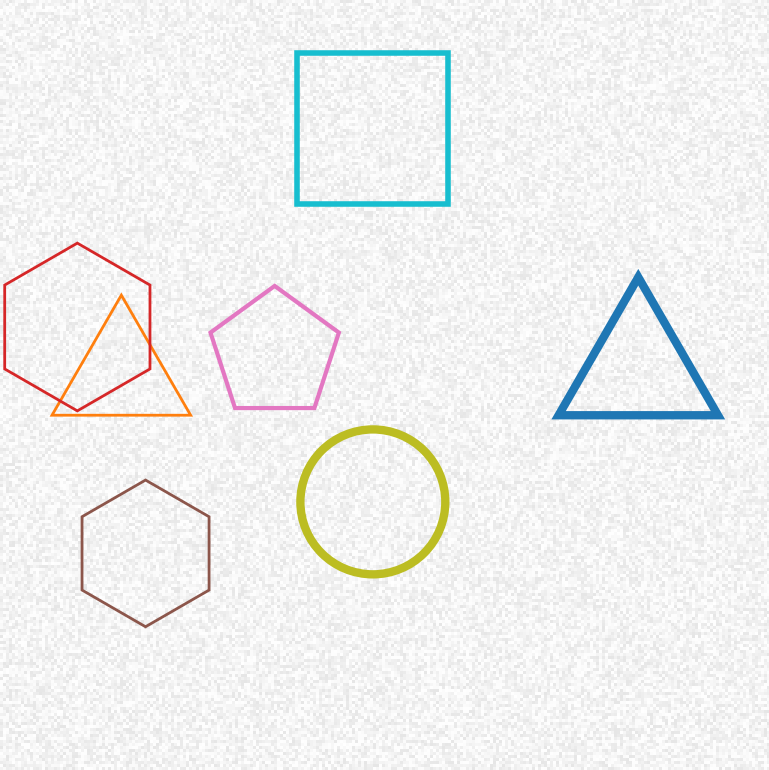[{"shape": "triangle", "thickness": 3, "radius": 0.6, "center": [0.829, 0.52]}, {"shape": "triangle", "thickness": 1, "radius": 0.52, "center": [0.158, 0.513]}, {"shape": "hexagon", "thickness": 1, "radius": 0.54, "center": [0.1, 0.575]}, {"shape": "hexagon", "thickness": 1, "radius": 0.48, "center": [0.189, 0.281]}, {"shape": "pentagon", "thickness": 1.5, "radius": 0.44, "center": [0.357, 0.541]}, {"shape": "circle", "thickness": 3, "radius": 0.47, "center": [0.484, 0.348]}, {"shape": "square", "thickness": 2, "radius": 0.49, "center": [0.484, 0.834]}]